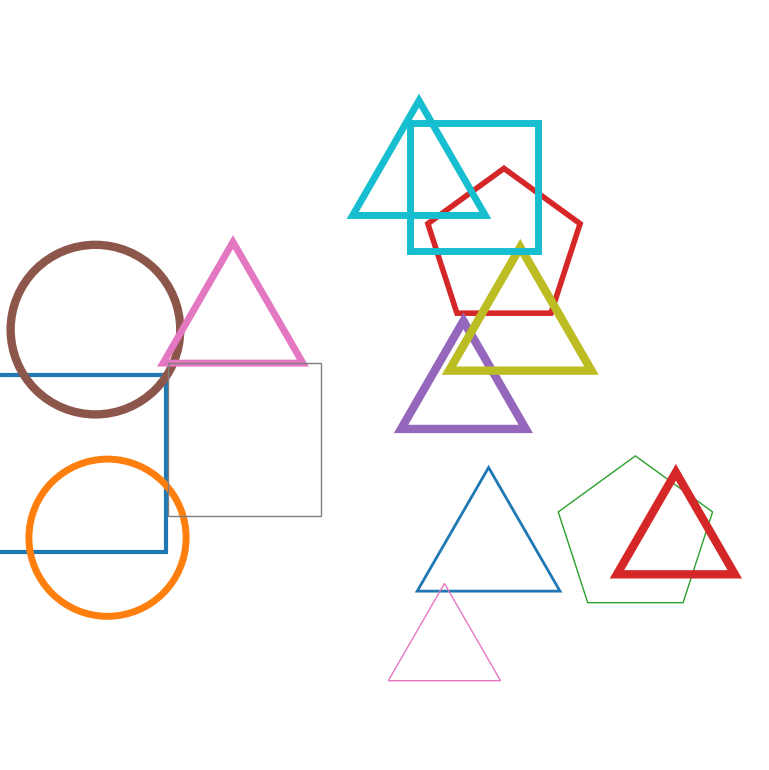[{"shape": "square", "thickness": 1.5, "radius": 0.57, "center": [0.101, 0.398]}, {"shape": "triangle", "thickness": 1, "radius": 0.54, "center": [0.635, 0.286]}, {"shape": "circle", "thickness": 2.5, "radius": 0.51, "center": [0.14, 0.302]}, {"shape": "pentagon", "thickness": 0.5, "radius": 0.53, "center": [0.825, 0.303]}, {"shape": "triangle", "thickness": 3, "radius": 0.44, "center": [0.878, 0.298]}, {"shape": "pentagon", "thickness": 2, "radius": 0.52, "center": [0.655, 0.677]}, {"shape": "triangle", "thickness": 3, "radius": 0.47, "center": [0.602, 0.49]}, {"shape": "circle", "thickness": 3, "radius": 0.55, "center": [0.124, 0.572]}, {"shape": "triangle", "thickness": 2.5, "radius": 0.52, "center": [0.303, 0.581]}, {"shape": "triangle", "thickness": 0.5, "radius": 0.42, "center": [0.577, 0.158]}, {"shape": "square", "thickness": 0.5, "radius": 0.5, "center": [0.317, 0.43]}, {"shape": "triangle", "thickness": 3, "radius": 0.53, "center": [0.676, 0.572]}, {"shape": "square", "thickness": 2.5, "radius": 0.42, "center": [0.615, 0.757]}, {"shape": "triangle", "thickness": 2.5, "radius": 0.5, "center": [0.544, 0.77]}]